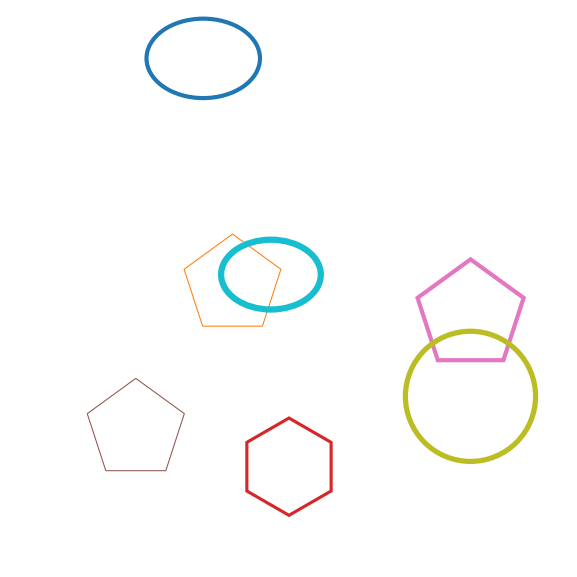[{"shape": "oval", "thickness": 2, "radius": 0.49, "center": [0.352, 0.898]}, {"shape": "pentagon", "thickness": 0.5, "radius": 0.44, "center": [0.403, 0.506]}, {"shape": "hexagon", "thickness": 1.5, "radius": 0.42, "center": [0.5, 0.191]}, {"shape": "pentagon", "thickness": 0.5, "radius": 0.44, "center": [0.235, 0.256]}, {"shape": "pentagon", "thickness": 2, "radius": 0.48, "center": [0.815, 0.454]}, {"shape": "circle", "thickness": 2.5, "radius": 0.56, "center": [0.815, 0.313]}, {"shape": "oval", "thickness": 3, "radius": 0.43, "center": [0.469, 0.524]}]